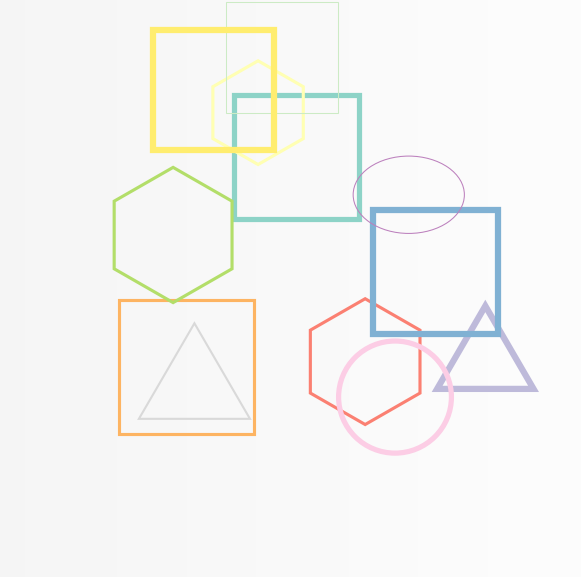[{"shape": "square", "thickness": 2.5, "radius": 0.54, "center": [0.51, 0.727]}, {"shape": "hexagon", "thickness": 1.5, "radius": 0.45, "center": [0.444, 0.804]}, {"shape": "triangle", "thickness": 3, "radius": 0.48, "center": [0.835, 0.374]}, {"shape": "hexagon", "thickness": 1.5, "radius": 0.54, "center": [0.628, 0.373]}, {"shape": "square", "thickness": 3, "radius": 0.54, "center": [0.749, 0.528]}, {"shape": "square", "thickness": 1.5, "radius": 0.58, "center": [0.32, 0.363]}, {"shape": "hexagon", "thickness": 1.5, "radius": 0.59, "center": [0.298, 0.592]}, {"shape": "circle", "thickness": 2.5, "radius": 0.49, "center": [0.68, 0.312]}, {"shape": "triangle", "thickness": 1, "radius": 0.55, "center": [0.335, 0.329]}, {"shape": "oval", "thickness": 0.5, "radius": 0.48, "center": [0.703, 0.662]}, {"shape": "square", "thickness": 0.5, "radius": 0.48, "center": [0.486, 0.9]}, {"shape": "square", "thickness": 3, "radius": 0.52, "center": [0.367, 0.844]}]